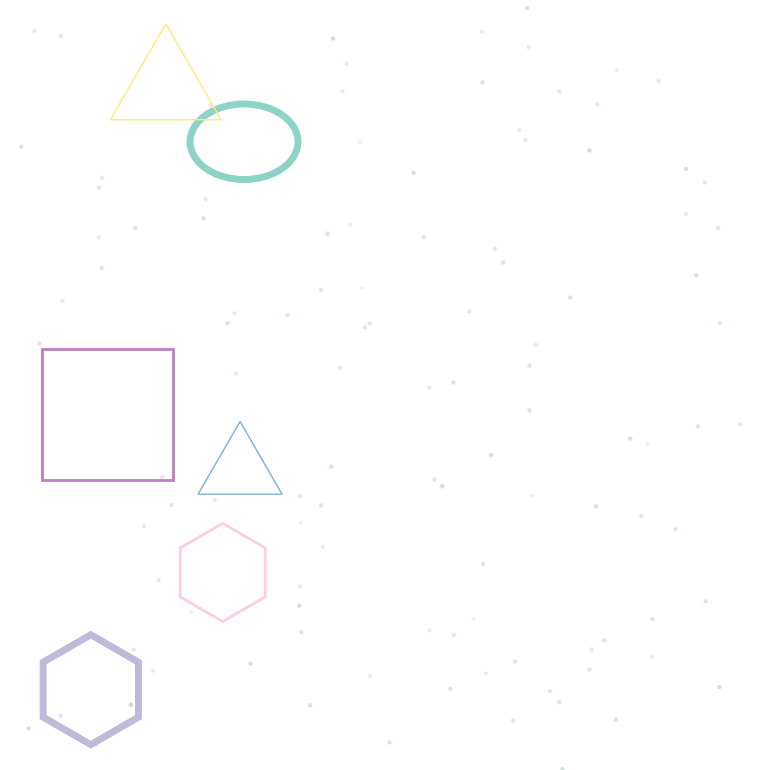[{"shape": "oval", "thickness": 2.5, "radius": 0.35, "center": [0.317, 0.816]}, {"shape": "hexagon", "thickness": 2.5, "radius": 0.36, "center": [0.118, 0.104]}, {"shape": "triangle", "thickness": 0.5, "radius": 0.31, "center": [0.312, 0.39]}, {"shape": "hexagon", "thickness": 1, "radius": 0.32, "center": [0.289, 0.257]}, {"shape": "square", "thickness": 1, "radius": 0.43, "center": [0.14, 0.461]}, {"shape": "triangle", "thickness": 0.5, "radius": 0.42, "center": [0.215, 0.886]}]